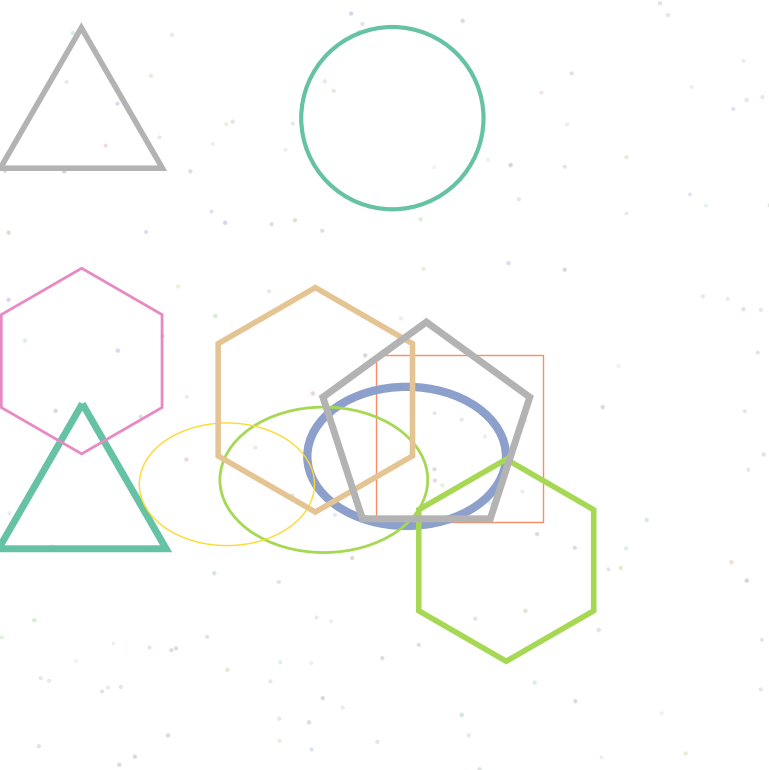[{"shape": "triangle", "thickness": 2.5, "radius": 0.63, "center": [0.107, 0.35]}, {"shape": "circle", "thickness": 1.5, "radius": 0.59, "center": [0.51, 0.847]}, {"shape": "square", "thickness": 0.5, "radius": 0.54, "center": [0.597, 0.43]}, {"shape": "oval", "thickness": 3, "radius": 0.65, "center": [0.528, 0.407]}, {"shape": "hexagon", "thickness": 1, "radius": 0.6, "center": [0.106, 0.531]}, {"shape": "hexagon", "thickness": 2, "radius": 0.66, "center": [0.657, 0.272]}, {"shape": "oval", "thickness": 1, "radius": 0.67, "center": [0.421, 0.377]}, {"shape": "oval", "thickness": 0.5, "radius": 0.57, "center": [0.295, 0.371]}, {"shape": "hexagon", "thickness": 2, "radius": 0.73, "center": [0.41, 0.481]}, {"shape": "triangle", "thickness": 2, "radius": 0.61, "center": [0.106, 0.842]}, {"shape": "pentagon", "thickness": 2.5, "radius": 0.71, "center": [0.554, 0.44]}]